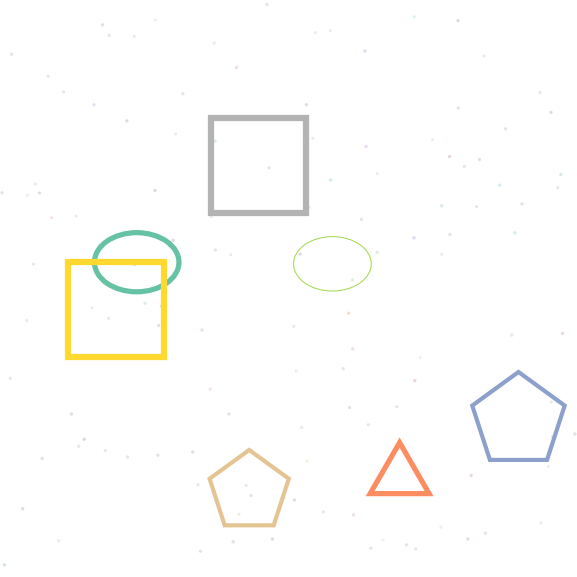[{"shape": "oval", "thickness": 2.5, "radius": 0.37, "center": [0.237, 0.545]}, {"shape": "triangle", "thickness": 2.5, "radius": 0.29, "center": [0.692, 0.174]}, {"shape": "pentagon", "thickness": 2, "radius": 0.42, "center": [0.898, 0.271]}, {"shape": "oval", "thickness": 0.5, "radius": 0.34, "center": [0.576, 0.542]}, {"shape": "square", "thickness": 3, "radius": 0.41, "center": [0.201, 0.463]}, {"shape": "pentagon", "thickness": 2, "radius": 0.36, "center": [0.432, 0.148]}, {"shape": "square", "thickness": 3, "radius": 0.41, "center": [0.447, 0.713]}]